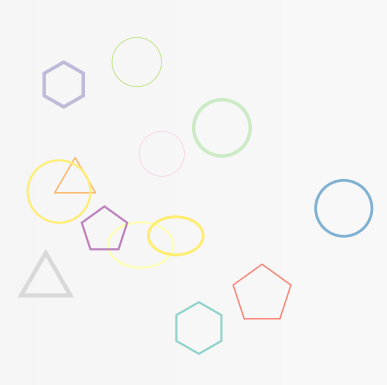[{"shape": "hexagon", "thickness": 1.5, "radius": 0.34, "center": [0.513, 0.148]}, {"shape": "oval", "thickness": 1.5, "radius": 0.42, "center": [0.363, 0.364]}, {"shape": "hexagon", "thickness": 2.5, "radius": 0.29, "center": [0.164, 0.78]}, {"shape": "pentagon", "thickness": 1, "radius": 0.39, "center": [0.676, 0.235]}, {"shape": "circle", "thickness": 2, "radius": 0.36, "center": [0.887, 0.459]}, {"shape": "triangle", "thickness": 1, "radius": 0.3, "center": [0.194, 0.53]}, {"shape": "circle", "thickness": 0.5, "radius": 0.32, "center": [0.353, 0.839]}, {"shape": "circle", "thickness": 0.5, "radius": 0.29, "center": [0.418, 0.6]}, {"shape": "triangle", "thickness": 3, "radius": 0.37, "center": [0.118, 0.27]}, {"shape": "pentagon", "thickness": 1.5, "radius": 0.31, "center": [0.27, 0.402]}, {"shape": "circle", "thickness": 2.5, "radius": 0.37, "center": [0.573, 0.668]}, {"shape": "oval", "thickness": 2, "radius": 0.35, "center": [0.454, 0.388]}, {"shape": "circle", "thickness": 1.5, "radius": 0.41, "center": [0.152, 0.503]}]